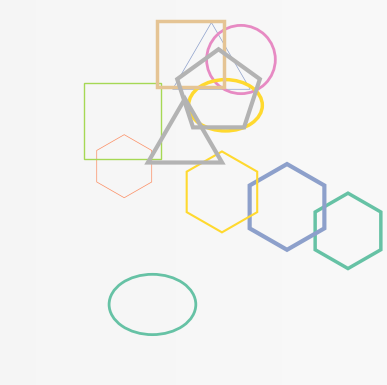[{"shape": "hexagon", "thickness": 2.5, "radius": 0.49, "center": [0.898, 0.4]}, {"shape": "oval", "thickness": 2, "radius": 0.56, "center": [0.393, 0.209]}, {"shape": "hexagon", "thickness": 0.5, "radius": 0.41, "center": [0.321, 0.568]}, {"shape": "triangle", "thickness": 0.5, "radius": 0.58, "center": [0.546, 0.826]}, {"shape": "hexagon", "thickness": 3, "radius": 0.56, "center": [0.741, 0.463]}, {"shape": "circle", "thickness": 2, "radius": 0.44, "center": [0.622, 0.845]}, {"shape": "square", "thickness": 1, "radius": 0.49, "center": [0.317, 0.687]}, {"shape": "oval", "thickness": 2.5, "radius": 0.48, "center": [0.582, 0.727]}, {"shape": "hexagon", "thickness": 1.5, "radius": 0.53, "center": [0.573, 0.502]}, {"shape": "square", "thickness": 2.5, "radius": 0.43, "center": [0.491, 0.86]}, {"shape": "triangle", "thickness": 3, "radius": 0.55, "center": [0.477, 0.633]}, {"shape": "pentagon", "thickness": 3, "radius": 0.56, "center": [0.564, 0.76]}]